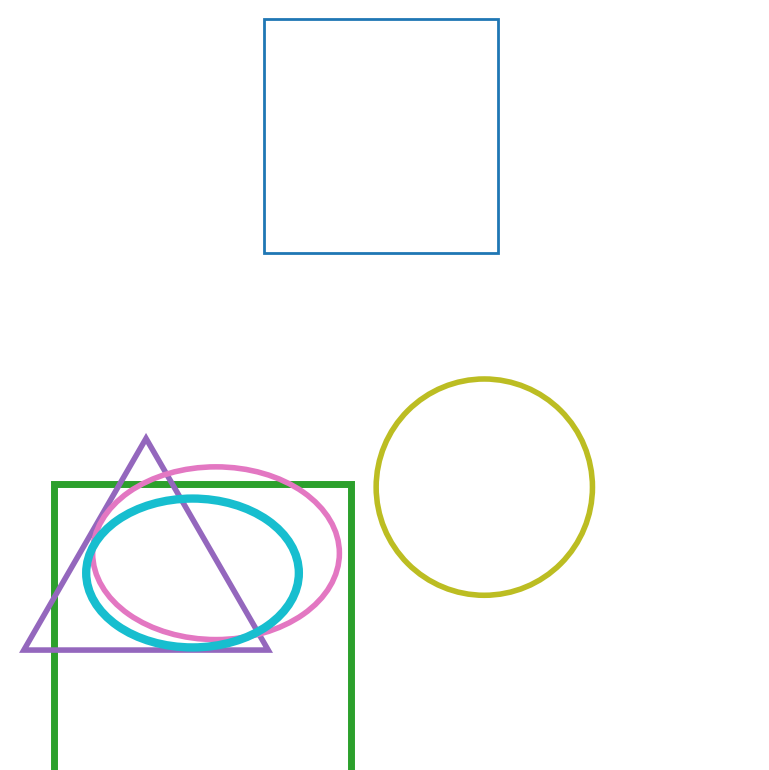[{"shape": "square", "thickness": 1, "radius": 0.76, "center": [0.495, 0.823]}, {"shape": "square", "thickness": 2.5, "radius": 0.97, "center": [0.263, 0.178]}, {"shape": "triangle", "thickness": 2, "radius": 0.92, "center": [0.19, 0.247]}, {"shape": "oval", "thickness": 2, "radius": 0.8, "center": [0.281, 0.282]}, {"shape": "circle", "thickness": 2, "radius": 0.7, "center": [0.629, 0.367]}, {"shape": "oval", "thickness": 3, "radius": 0.69, "center": [0.25, 0.256]}]